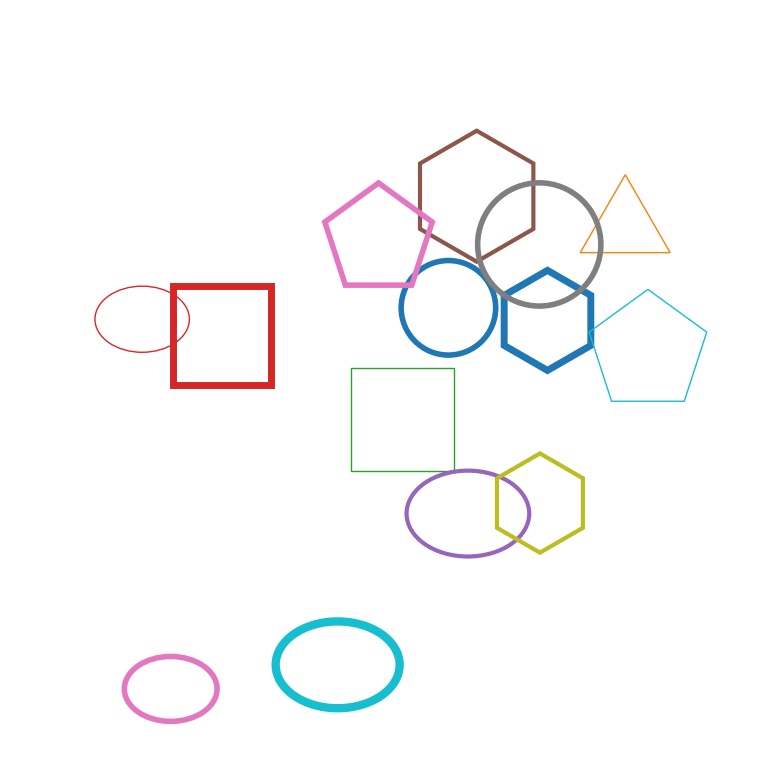[{"shape": "circle", "thickness": 2, "radius": 0.31, "center": [0.582, 0.6]}, {"shape": "hexagon", "thickness": 2.5, "radius": 0.32, "center": [0.711, 0.584]}, {"shape": "triangle", "thickness": 0.5, "radius": 0.34, "center": [0.812, 0.706]}, {"shape": "square", "thickness": 0.5, "radius": 0.33, "center": [0.523, 0.455]}, {"shape": "oval", "thickness": 0.5, "radius": 0.31, "center": [0.185, 0.585]}, {"shape": "square", "thickness": 2.5, "radius": 0.32, "center": [0.288, 0.564]}, {"shape": "oval", "thickness": 1.5, "radius": 0.4, "center": [0.608, 0.333]}, {"shape": "hexagon", "thickness": 1.5, "radius": 0.43, "center": [0.619, 0.745]}, {"shape": "oval", "thickness": 2, "radius": 0.3, "center": [0.222, 0.105]}, {"shape": "pentagon", "thickness": 2, "radius": 0.37, "center": [0.492, 0.689]}, {"shape": "circle", "thickness": 2, "radius": 0.4, "center": [0.7, 0.683]}, {"shape": "hexagon", "thickness": 1.5, "radius": 0.32, "center": [0.701, 0.347]}, {"shape": "oval", "thickness": 3, "radius": 0.4, "center": [0.439, 0.137]}, {"shape": "pentagon", "thickness": 0.5, "radius": 0.4, "center": [0.841, 0.544]}]